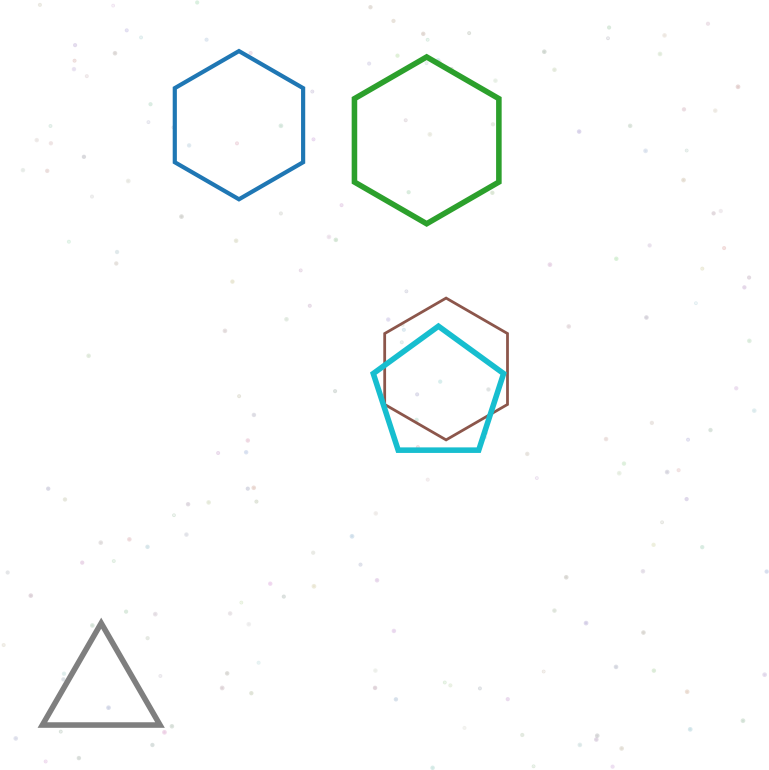[{"shape": "hexagon", "thickness": 1.5, "radius": 0.48, "center": [0.31, 0.837]}, {"shape": "hexagon", "thickness": 2, "radius": 0.54, "center": [0.554, 0.818]}, {"shape": "hexagon", "thickness": 1, "radius": 0.46, "center": [0.579, 0.521]}, {"shape": "triangle", "thickness": 2, "radius": 0.44, "center": [0.131, 0.102]}, {"shape": "pentagon", "thickness": 2, "radius": 0.44, "center": [0.569, 0.487]}]